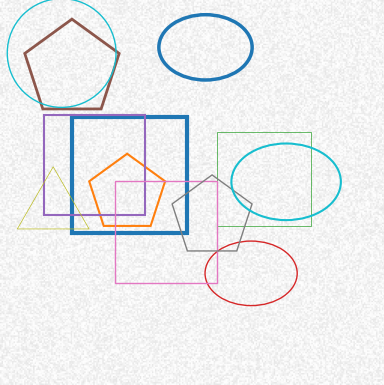[{"shape": "square", "thickness": 3, "radius": 0.75, "center": [0.336, 0.546]}, {"shape": "oval", "thickness": 2.5, "radius": 0.61, "center": [0.534, 0.877]}, {"shape": "pentagon", "thickness": 1.5, "radius": 0.52, "center": [0.33, 0.497]}, {"shape": "square", "thickness": 0.5, "radius": 0.61, "center": [0.687, 0.534]}, {"shape": "oval", "thickness": 1, "radius": 0.6, "center": [0.652, 0.29]}, {"shape": "square", "thickness": 1.5, "radius": 0.65, "center": [0.245, 0.571]}, {"shape": "pentagon", "thickness": 2, "radius": 0.64, "center": [0.187, 0.821]}, {"shape": "square", "thickness": 1, "radius": 0.66, "center": [0.432, 0.397]}, {"shape": "pentagon", "thickness": 1, "radius": 0.55, "center": [0.551, 0.437]}, {"shape": "triangle", "thickness": 0.5, "radius": 0.54, "center": [0.138, 0.459]}, {"shape": "circle", "thickness": 1, "radius": 0.71, "center": [0.16, 0.862]}, {"shape": "oval", "thickness": 1.5, "radius": 0.71, "center": [0.743, 0.528]}]